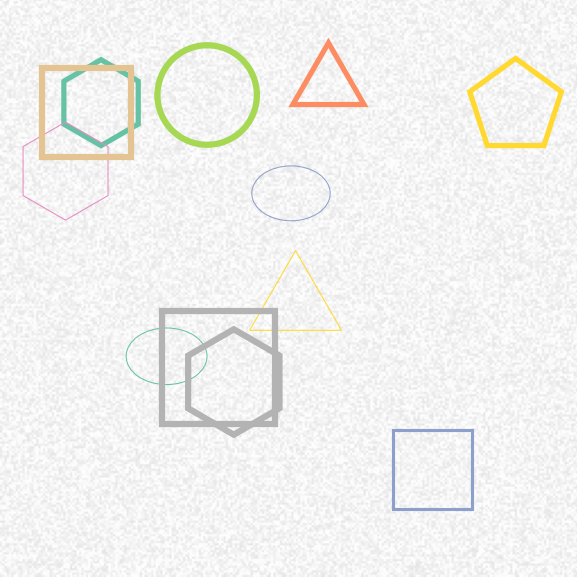[{"shape": "hexagon", "thickness": 2.5, "radius": 0.37, "center": [0.175, 0.821]}, {"shape": "oval", "thickness": 0.5, "radius": 0.35, "center": [0.288, 0.382]}, {"shape": "triangle", "thickness": 2.5, "radius": 0.36, "center": [0.569, 0.854]}, {"shape": "square", "thickness": 1.5, "radius": 0.34, "center": [0.749, 0.186]}, {"shape": "oval", "thickness": 0.5, "radius": 0.34, "center": [0.504, 0.664]}, {"shape": "hexagon", "thickness": 0.5, "radius": 0.42, "center": [0.113, 0.703]}, {"shape": "circle", "thickness": 3, "radius": 0.43, "center": [0.359, 0.835]}, {"shape": "pentagon", "thickness": 2.5, "radius": 0.42, "center": [0.893, 0.815]}, {"shape": "triangle", "thickness": 0.5, "radius": 0.46, "center": [0.512, 0.473]}, {"shape": "square", "thickness": 3, "radius": 0.38, "center": [0.149, 0.804]}, {"shape": "hexagon", "thickness": 3, "radius": 0.46, "center": [0.405, 0.338]}, {"shape": "square", "thickness": 3, "radius": 0.49, "center": [0.378, 0.362]}]